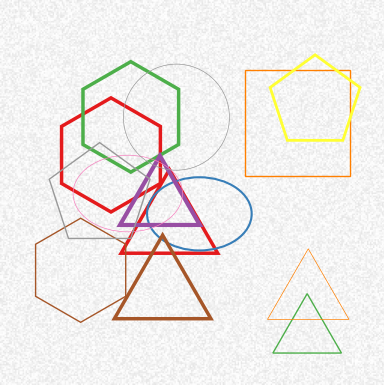[{"shape": "hexagon", "thickness": 2.5, "radius": 0.74, "center": [0.288, 0.598]}, {"shape": "triangle", "thickness": 2.5, "radius": 0.72, "center": [0.44, 0.415]}, {"shape": "oval", "thickness": 1.5, "radius": 0.68, "center": [0.518, 0.445]}, {"shape": "hexagon", "thickness": 2.5, "radius": 0.72, "center": [0.34, 0.696]}, {"shape": "triangle", "thickness": 1, "radius": 0.51, "center": [0.798, 0.134]}, {"shape": "triangle", "thickness": 3, "radius": 0.6, "center": [0.415, 0.476]}, {"shape": "square", "thickness": 1, "radius": 0.69, "center": [0.773, 0.681]}, {"shape": "triangle", "thickness": 0.5, "radius": 0.61, "center": [0.801, 0.231]}, {"shape": "pentagon", "thickness": 2, "radius": 0.61, "center": [0.818, 0.735]}, {"shape": "hexagon", "thickness": 1, "radius": 0.68, "center": [0.209, 0.298]}, {"shape": "triangle", "thickness": 2.5, "radius": 0.72, "center": [0.422, 0.245]}, {"shape": "oval", "thickness": 0.5, "radius": 0.71, "center": [0.332, 0.497]}, {"shape": "pentagon", "thickness": 1, "radius": 0.69, "center": [0.259, 0.492]}, {"shape": "circle", "thickness": 0.5, "radius": 0.69, "center": [0.458, 0.696]}]